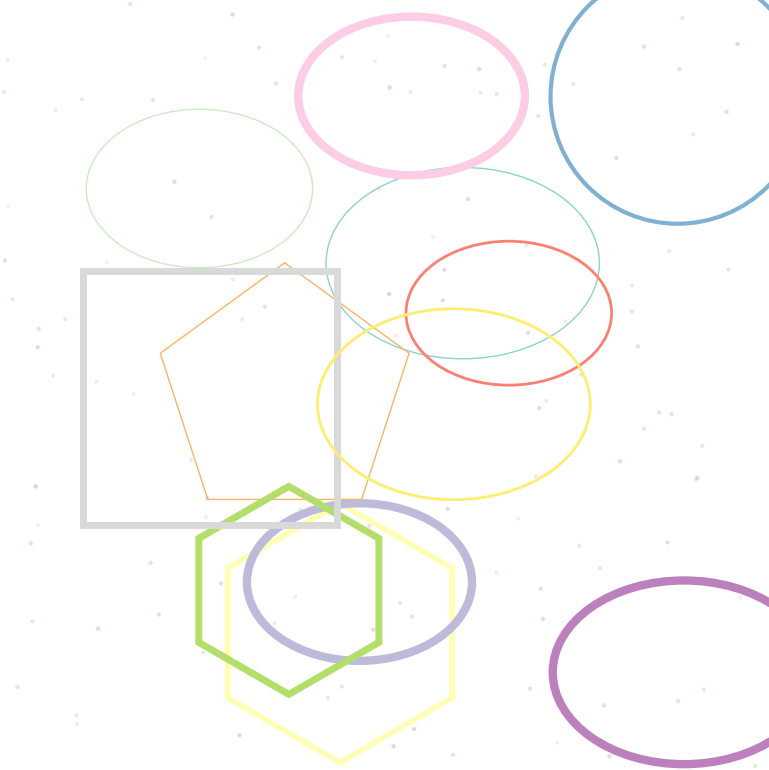[{"shape": "oval", "thickness": 0.5, "radius": 0.89, "center": [0.601, 0.658]}, {"shape": "hexagon", "thickness": 2, "radius": 0.84, "center": [0.441, 0.178]}, {"shape": "oval", "thickness": 3, "radius": 0.73, "center": [0.467, 0.244]}, {"shape": "oval", "thickness": 1, "radius": 0.67, "center": [0.661, 0.593]}, {"shape": "circle", "thickness": 1.5, "radius": 0.83, "center": [0.88, 0.875]}, {"shape": "pentagon", "thickness": 0.5, "radius": 0.85, "center": [0.37, 0.489]}, {"shape": "hexagon", "thickness": 2.5, "radius": 0.68, "center": [0.375, 0.233]}, {"shape": "oval", "thickness": 3, "radius": 0.74, "center": [0.534, 0.875]}, {"shape": "square", "thickness": 2.5, "radius": 0.83, "center": [0.272, 0.483]}, {"shape": "oval", "thickness": 3, "radius": 0.85, "center": [0.888, 0.127]}, {"shape": "oval", "thickness": 0.5, "radius": 0.73, "center": [0.259, 0.755]}, {"shape": "oval", "thickness": 1, "radius": 0.89, "center": [0.589, 0.475]}]